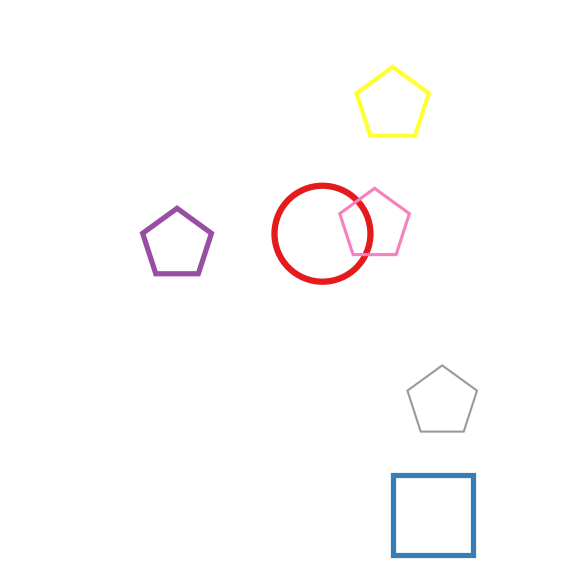[{"shape": "circle", "thickness": 3, "radius": 0.42, "center": [0.558, 0.594]}, {"shape": "square", "thickness": 2.5, "radius": 0.35, "center": [0.75, 0.107]}, {"shape": "pentagon", "thickness": 2.5, "radius": 0.31, "center": [0.307, 0.576]}, {"shape": "pentagon", "thickness": 2, "radius": 0.33, "center": [0.68, 0.817]}, {"shape": "pentagon", "thickness": 1.5, "radius": 0.32, "center": [0.649, 0.61]}, {"shape": "pentagon", "thickness": 1, "radius": 0.32, "center": [0.766, 0.303]}]